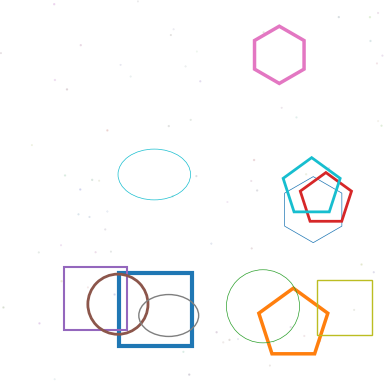[{"shape": "square", "thickness": 3, "radius": 0.47, "center": [0.404, 0.196]}, {"shape": "hexagon", "thickness": 0.5, "radius": 0.43, "center": [0.814, 0.455]}, {"shape": "pentagon", "thickness": 2.5, "radius": 0.47, "center": [0.762, 0.157]}, {"shape": "circle", "thickness": 0.5, "radius": 0.47, "center": [0.683, 0.204]}, {"shape": "pentagon", "thickness": 2, "radius": 0.35, "center": [0.846, 0.482]}, {"shape": "square", "thickness": 1.5, "radius": 0.41, "center": [0.248, 0.225]}, {"shape": "circle", "thickness": 2, "radius": 0.39, "center": [0.306, 0.21]}, {"shape": "hexagon", "thickness": 2.5, "radius": 0.37, "center": [0.725, 0.858]}, {"shape": "oval", "thickness": 1, "radius": 0.39, "center": [0.438, 0.181]}, {"shape": "square", "thickness": 1, "radius": 0.36, "center": [0.895, 0.201]}, {"shape": "pentagon", "thickness": 2, "radius": 0.39, "center": [0.81, 0.513]}, {"shape": "oval", "thickness": 0.5, "radius": 0.47, "center": [0.401, 0.547]}]